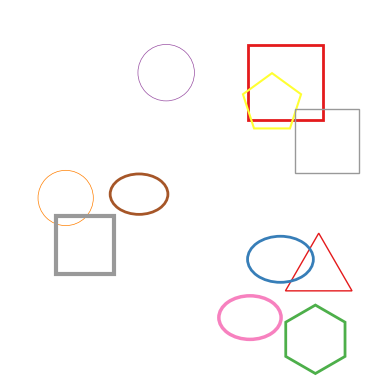[{"shape": "triangle", "thickness": 1, "radius": 0.5, "center": [0.828, 0.294]}, {"shape": "square", "thickness": 2, "radius": 0.49, "center": [0.741, 0.786]}, {"shape": "oval", "thickness": 2, "radius": 0.43, "center": [0.728, 0.327]}, {"shape": "hexagon", "thickness": 2, "radius": 0.44, "center": [0.819, 0.119]}, {"shape": "circle", "thickness": 0.5, "radius": 0.37, "center": [0.432, 0.811]}, {"shape": "circle", "thickness": 0.5, "radius": 0.36, "center": [0.171, 0.486]}, {"shape": "pentagon", "thickness": 1.5, "radius": 0.4, "center": [0.707, 0.731]}, {"shape": "oval", "thickness": 2, "radius": 0.37, "center": [0.361, 0.496]}, {"shape": "oval", "thickness": 2.5, "radius": 0.4, "center": [0.649, 0.175]}, {"shape": "square", "thickness": 3, "radius": 0.38, "center": [0.221, 0.363]}, {"shape": "square", "thickness": 1, "radius": 0.41, "center": [0.849, 0.633]}]